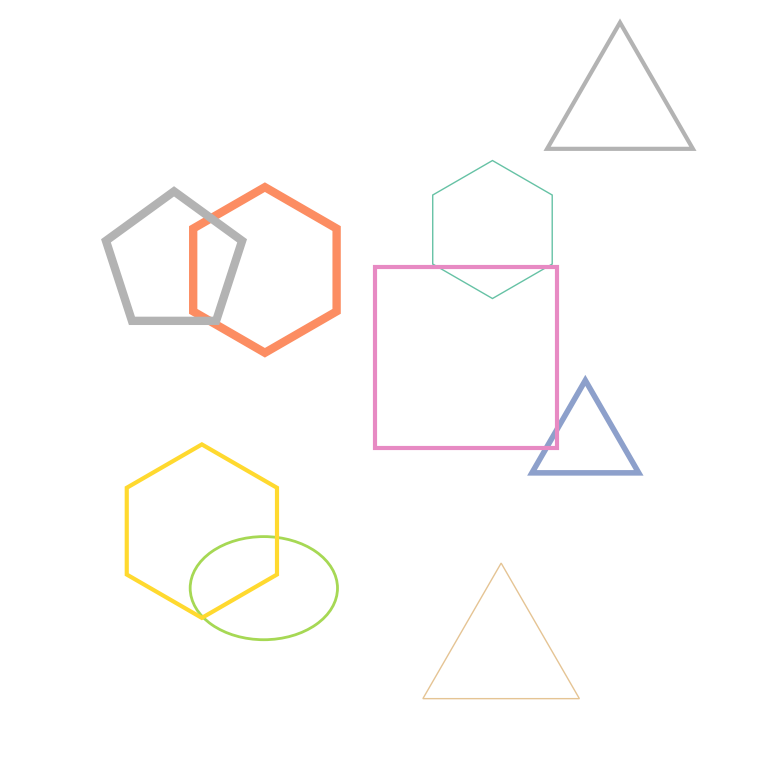[{"shape": "hexagon", "thickness": 0.5, "radius": 0.45, "center": [0.64, 0.702]}, {"shape": "hexagon", "thickness": 3, "radius": 0.54, "center": [0.344, 0.649]}, {"shape": "triangle", "thickness": 2, "radius": 0.4, "center": [0.76, 0.426]}, {"shape": "square", "thickness": 1.5, "radius": 0.59, "center": [0.605, 0.536]}, {"shape": "oval", "thickness": 1, "radius": 0.48, "center": [0.343, 0.236]}, {"shape": "hexagon", "thickness": 1.5, "radius": 0.56, "center": [0.262, 0.31]}, {"shape": "triangle", "thickness": 0.5, "radius": 0.59, "center": [0.651, 0.151]}, {"shape": "triangle", "thickness": 1.5, "radius": 0.55, "center": [0.805, 0.861]}, {"shape": "pentagon", "thickness": 3, "radius": 0.46, "center": [0.226, 0.659]}]